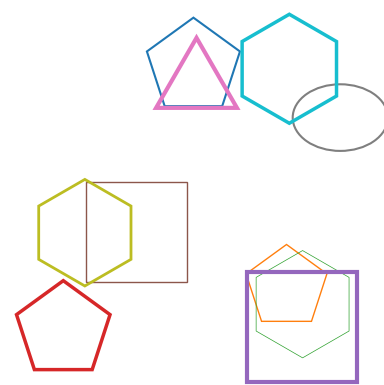[{"shape": "pentagon", "thickness": 1.5, "radius": 0.64, "center": [0.502, 0.827]}, {"shape": "pentagon", "thickness": 1, "radius": 0.55, "center": [0.744, 0.255]}, {"shape": "hexagon", "thickness": 0.5, "radius": 0.7, "center": [0.786, 0.21]}, {"shape": "pentagon", "thickness": 2.5, "radius": 0.64, "center": [0.164, 0.143]}, {"shape": "square", "thickness": 3, "radius": 0.72, "center": [0.784, 0.15]}, {"shape": "square", "thickness": 1, "radius": 0.65, "center": [0.355, 0.397]}, {"shape": "triangle", "thickness": 3, "radius": 0.61, "center": [0.51, 0.78]}, {"shape": "oval", "thickness": 1.5, "radius": 0.62, "center": [0.884, 0.695]}, {"shape": "hexagon", "thickness": 2, "radius": 0.69, "center": [0.22, 0.396]}, {"shape": "hexagon", "thickness": 2.5, "radius": 0.71, "center": [0.751, 0.821]}]